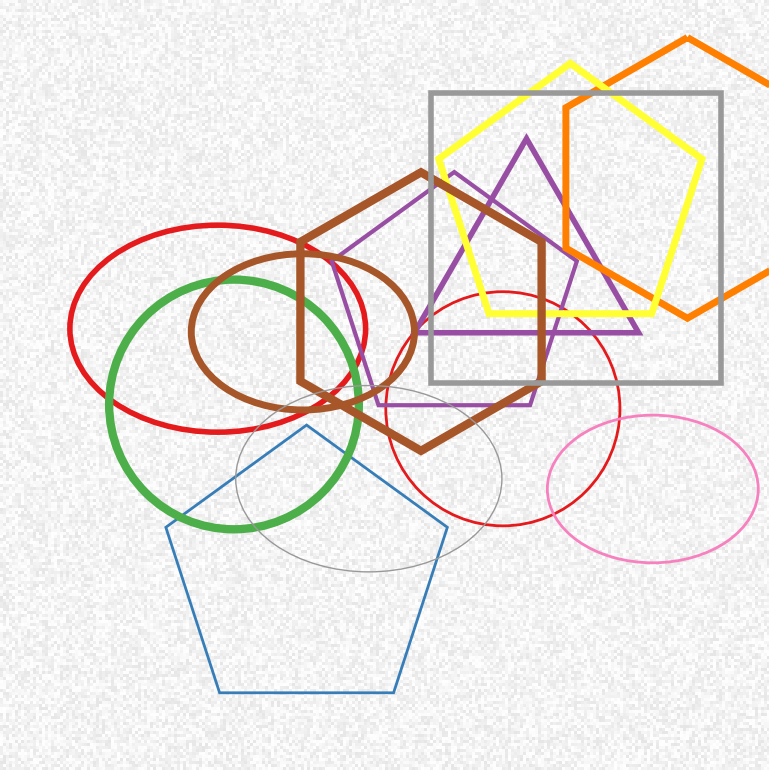[{"shape": "circle", "thickness": 1, "radius": 0.76, "center": [0.653, 0.469]}, {"shape": "oval", "thickness": 2, "radius": 0.96, "center": [0.283, 0.573]}, {"shape": "pentagon", "thickness": 1, "radius": 0.96, "center": [0.398, 0.256]}, {"shape": "circle", "thickness": 3, "radius": 0.81, "center": [0.304, 0.475]}, {"shape": "triangle", "thickness": 2, "radius": 0.84, "center": [0.684, 0.652]}, {"shape": "pentagon", "thickness": 1.5, "radius": 0.84, "center": [0.59, 0.609]}, {"shape": "hexagon", "thickness": 2.5, "radius": 0.91, "center": [0.893, 0.769]}, {"shape": "pentagon", "thickness": 2.5, "radius": 0.9, "center": [0.741, 0.738]}, {"shape": "oval", "thickness": 2.5, "radius": 0.72, "center": [0.393, 0.569]}, {"shape": "hexagon", "thickness": 3, "radius": 0.9, "center": [0.547, 0.595]}, {"shape": "oval", "thickness": 1, "radius": 0.68, "center": [0.848, 0.365]}, {"shape": "oval", "thickness": 0.5, "radius": 0.86, "center": [0.479, 0.378]}, {"shape": "square", "thickness": 2, "radius": 0.94, "center": [0.748, 0.691]}]